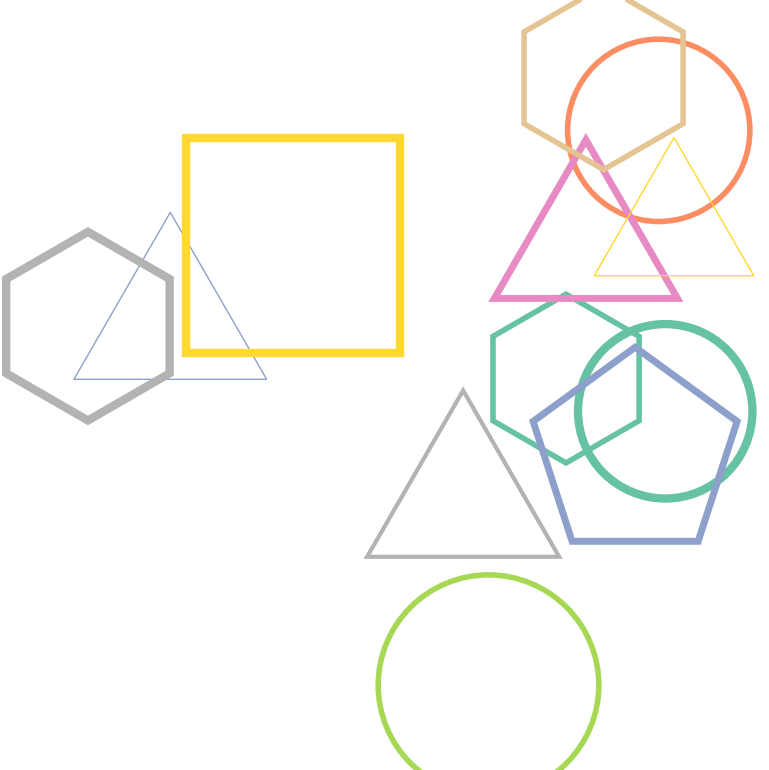[{"shape": "hexagon", "thickness": 2, "radius": 0.55, "center": [0.735, 0.508]}, {"shape": "circle", "thickness": 3, "radius": 0.57, "center": [0.864, 0.466]}, {"shape": "circle", "thickness": 2, "radius": 0.59, "center": [0.855, 0.831]}, {"shape": "pentagon", "thickness": 2.5, "radius": 0.7, "center": [0.825, 0.41]}, {"shape": "triangle", "thickness": 0.5, "radius": 0.72, "center": [0.221, 0.58]}, {"shape": "triangle", "thickness": 2.5, "radius": 0.69, "center": [0.761, 0.681]}, {"shape": "circle", "thickness": 2, "radius": 0.72, "center": [0.634, 0.11]}, {"shape": "triangle", "thickness": 0.5, "radius": 0.6, "center": [0.875, 0.702]}, {"shape": "square", "thickness": 3, "radius": 0.7, "center": [0.381, 0.681]}, {"shape": "hexagon", "thickness": 2, "radius": 0.6, "center": [0.784, 0.899]}, {"shape": "triangle", "thickness": 1.5, "radius": 0.72, "center": [0.601, 0.349]}, {"shape": "hexagon", "thickness": 3, "radius": 0.61, "center": [0.114, 0.576]}]